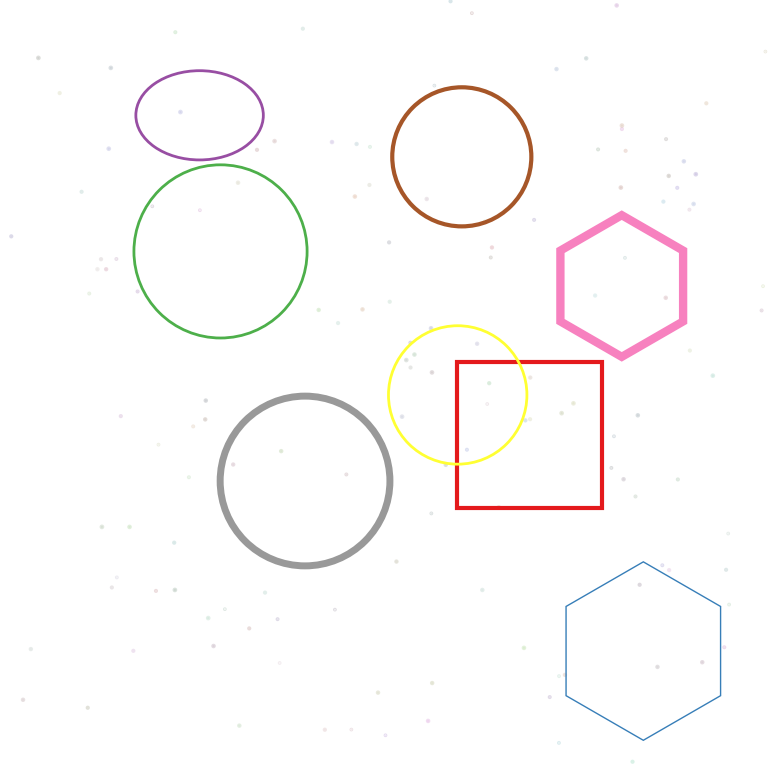[{"shape": "square", "thickness": 1.5, "radius": 0.47, "center": [0.688, 0.435]}, {"shape": "hexagon", "thickness": 0.5, "radius": 0.58, "center": [0.835, 0.154]}, {"shape": "circle", "thickness": 1, "radius": 0.56, "center": [0.286, 0.673]}, {"shape": "oval", "thickness": 1, "radius": 0.41, "center": [0.259, 0.85]}, {"shape": "circle", "thickness": 1, "radius": 0.45, "center": [0.594, 0.487]}, {"shape": "circle", "thickness": 1.5, "radius": 0.45, "center": [0.6, 0.796]}, {"shape": "hexagon", "thickness": 3, "radius": 0.46, "center": [0.807, 0.629]}, {"shape": "circle", "thickness": 2.5, "radius": 0.55, "center": [0.396, 0.375]}]